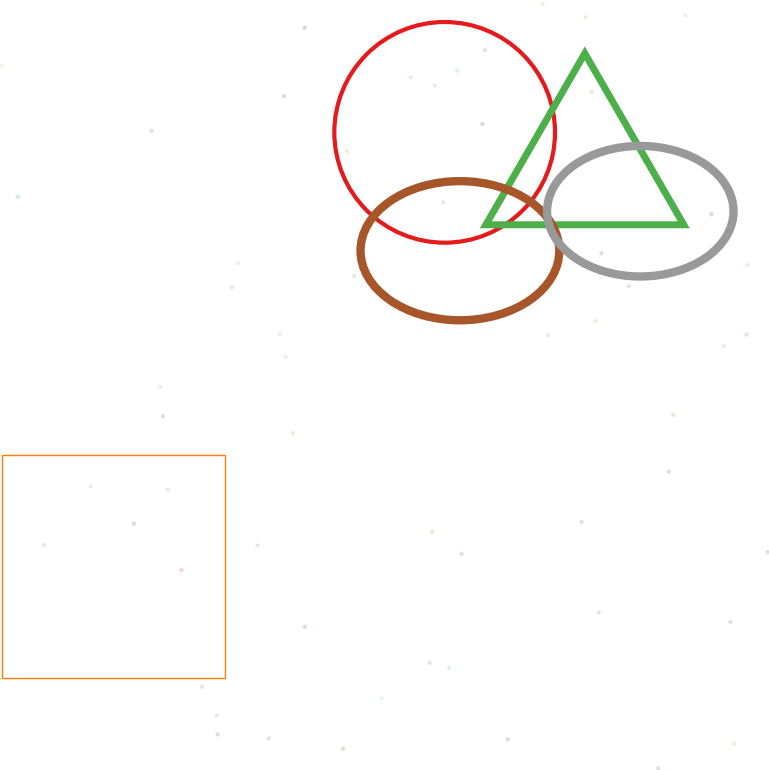[{"shape": "circle", "thickness": 1.5, "radius": 0.72, "center": [0.577, 0.828]}, {"shape": "triangle", "thickness": 2.5, "radius": 0.74, "center": [0.759, 0.782]}, {"shape": "square", "thickness": 0.5, "radius": 0.72, "center": [0.147, 0.264]}, {"shape": "oval", "thickness": 3, "radius": 0.65, "center": [0.597, 0.674]}, {"shape": "oval", "thickness": 3, "radius": 0.61, "center": [0.832, 0.726]}]